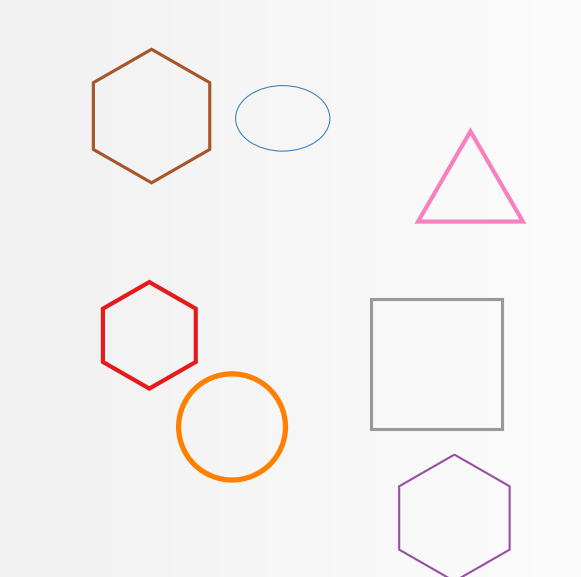[{"shape": "hexagon", "thickness": 2, "radius": 0.46, "center": [0.257, 0.418]}, {"shape": "oval", "thickness": 0.5, "radius": 0.41, "center": [0.486, 0.794]}, {"shape": "hexagon", "thickness": 1, "radius": 0.55, "center": [0.782, 0.102]}, {"shape": "circle", "thickness": 2.5, "radius": 0.46, "center": [0.399, 0.26]}, {"shape": "hexagon", "thickness": 1.5, "radius": 0.58, "center": [0.261, 0.798]}, {"shape": "triangle", "thickness": 2, "radius": 0.52, "center": [0.809, 0.668]}, {"shape": "square", "thickness": 1.5, "radius": 0.56, "center": [0.751, 0.369]}]